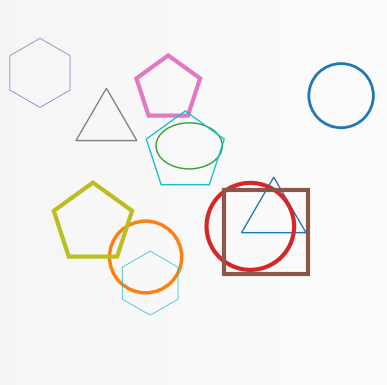[{"shape": "triangle", "thickness": 1, "radius": 0.48, "center": [0.706, 0.444]}, {"shape": "circle", "thickness": 2, "radius": 0.42, "center": [0.88, 0.752]}, {"shape": "circle", "thickness": 2.5, "radius": 0.47, "center": [0.376, 0.333]}, {"shape": "oval", "thickness": 1, "radius": 0.43, "center": [0.488, 0.621]}, {"shape": "circle", "thickness": 3, "radius": 0.56, "center": [0.646, 0.412]}, {"shape": "hexagon", "thickness": 0.5, "radius": 0.45, "center": [0.103, 0.811]}, {"shape": "square", "thickness": 3, "radius": 0.54, "center": [0.687, 0.396]}, {"shape": "pentagon", "thickness": 3, "radius": 0.43, "center": [0.434, 0.77]}, {"shape": "triangle", "thickness": 1, "radius": 0.45, "center": [0.275, 0.68]}, {"shape": "pentagon", "thickness": 3, "radius": 0.53, "center": [0.24, 0.419]}, {"shape": "hexagon", "thickness": 0.5, "radius": 0.42, "center": [0.388, 0.265]}, {"shape": "pentagon", "thickness": 1, "radius": 0.53, "center": [0.478, 0.606]}]